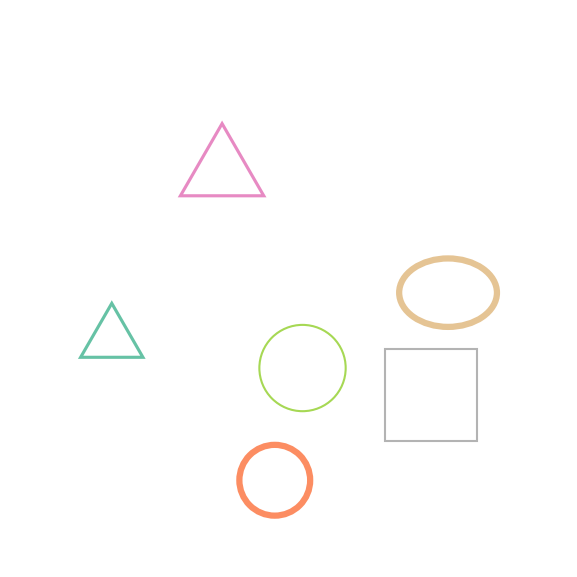[{"shape": "triangle", "thickness": 1.5, "radius": 0.31, "center": [0.194, 0.412]}, {"shape": "circle", "thickness": 3, "radius": 0.31, "center": [0.476, 0.168]}, {"shape": "triangle", "thickness": 1.5, "radius": 0.42, "center": [0.385, 0.702]}, {"shape": "circle", "thickness": 1, "radius": 0.37, "center": [0.524, 0.362]}, {"shape": "oval", "thickness": 3, "radius": 0.42, "center": [0.776, 0.492]}, {"shape": "square", "thickness": 1, "radius": 0.4, "center": [0.746, 0.315]}]